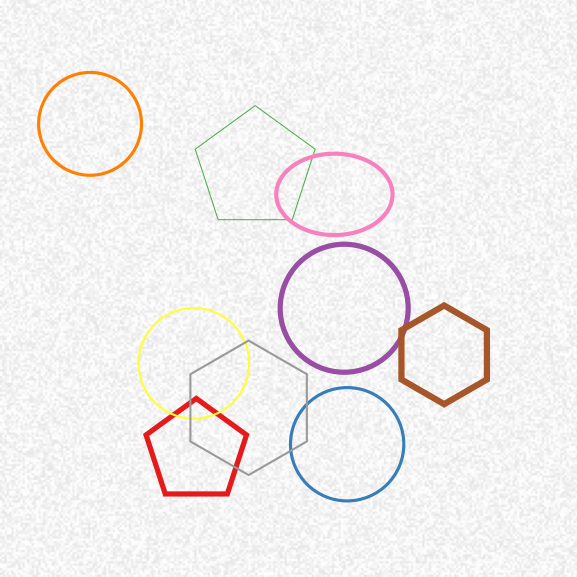[{"shape": "pentagon", "thickness": 2.5, "radius": 0.46, "center": [0.34, 0.218]}, {"shape": "circle", "thickness": 1.5, "radius": 0.49, "center": [0.601, 0.23]}, {"shape": "pentagon", "thickness": 0.5, "radius": 0.55, "center": [0.442, 0.707]}, {"shape": "circle", "thickness": 2.5, "radius": 0.55, "center": [0.596, 0.465]}, {"shape": "circle", "thickness": 1.5, "radius": 0.45, "center": [0.156, 0.785]}, {"shape": "circle", "thickness": 1, "radius": 0.48, "center": [0.336, 0.37]}, {"shape": "hexagon", "thickness": 3, "radius": 0.43, "center": [0.769, 0.385]}, {"shape": "oval", "thickness": 2, "radius": 0.5, "center": [0.579, 0.663]}, {"shape": "hexagon", "thickness": 1, "radius": 0.58, "center": [0.431, 0.293]}]